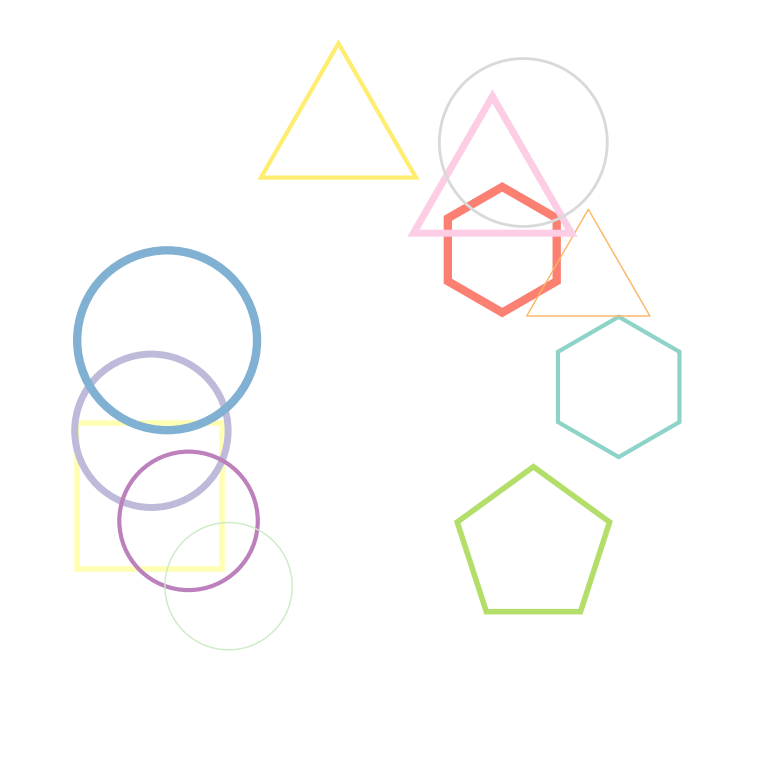[{"shape": "hexagon", "thickness": 1.5, "radius": 0.46, "center": [0.804, 0.498]}, {"shape": "square", "thickness": 2, "radius": 0.47, "center": [0.194, 0.356]}, {"shape": "circle", "thickness": 2.5, "radius": 0.5, "center": [0.197, 0.441]}, {"shape": "hexagon", "thickness": 3, "radius": 0.41, "center": [0.652, 0.676]}, {"shape": "circle", "thickness": 3, "radius": 0.58, "center": [0.217, 0.558]}, {"shape": "triangle", "thickness": 0.5, "radius": 0.46, "center": [0.764, 0.636]}, {"shape": "pentagon", "thickness": 2, "radius": 0.52, "center": [0.693, 0.29]}, {"shape": "triangle", "thickness": 2.5, "radius": 0.59, "center": [0.639, 0.756]}, {"shape": "circle", "thickness": 1, "radius": 0.55, "center": [0.68, 0.815]}, {"shape": "circle", "thickness": 1.5, "radius": 0.45, "center": [0.245, 0.324]}, {"shape": "circle", "thickness": 0.5, "radius": 0.41, "center": [0.297, 0.239]}, {"shape": "triangle", "thickness": 1.5, "radius": 0.58, "center": [0.44, 0.827]}]